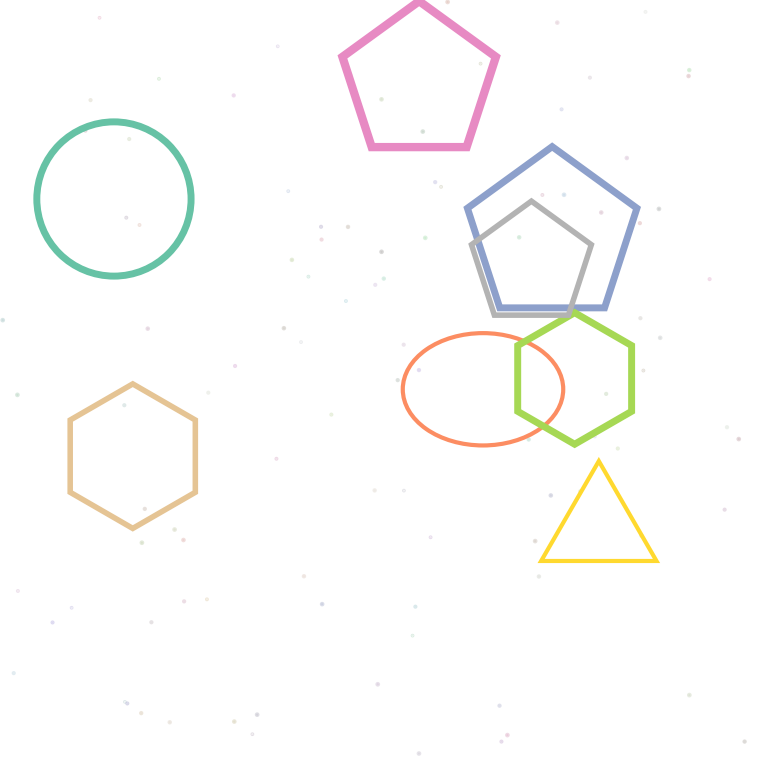[{"shape": "circle", "thickness": 2.5, "radius": 0.5, "center": [0.148, 0.742]}, {"shape": "oval", "thickness": 1.5, "radius": 0.52, "center": [0.627, 0.494]}, {"shape": "pentagon", "thickness": 2.5, "radius": 0.58, "center": [0.717, 0.694]}, {"shape": "pentagon", "thickness": 3, "radius": 0.52, "center": [0.544, 0.894]}, {"shape": "hexagon", "thickness": 2.5, "radius": 0.43, "center": [0.746, 0.508]}, {"shape": "triangle", "thickness": 1.5, "radius": 0.43, "center": [0.778, 0.315]}, {"shape": "hexagon", "thickness": 2, "radius": 0.47, "center": [0.172, 0.408]}, {"shape": "pentagon", "thickness": 2, "radius": 0.41, "center": [0.69, 0.657]}]